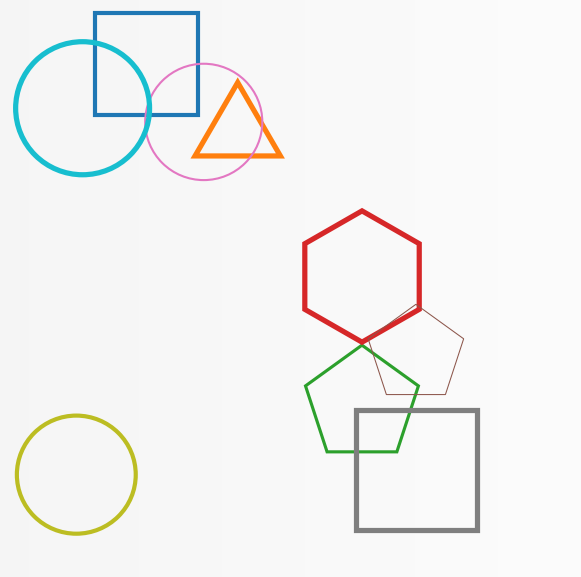[{"shape": "square", "thickness": 2, "radius": 0.44, "center": [0.252, 0.889]}, {"shape": "triangle", "thickness": 2.5, "radius": 0.42, "center": [0.409, 0.771]}, {"shape": "pentagon", "thickness": 1.5, "radius": 0.51, "center": [0.623, 0.299]}, {"shape": "hexagon", "thickness": 2.5, "radius": 0.57, "center": [0.623, 0.52]}, {"shape": "pentagon", "thickness": 0.5, "radius": 0.43, "center": [0.716, 0.386]}, {"shape": "circle", "thickness": 1, "radius": 0.5, "center": [0.351, 0.788]}, {"shape": "square", "thickness": 2.5, "radius": 0.52, "center": [0.717, 0.186]}, {"shape": "circle", "thickness": 2, "radius": 0.51, "center": [0.131, 0.177]}, {"shape": "circle", "thickness": 2.5, "radius": 0.58, "center": [0.142, 0.812]}]